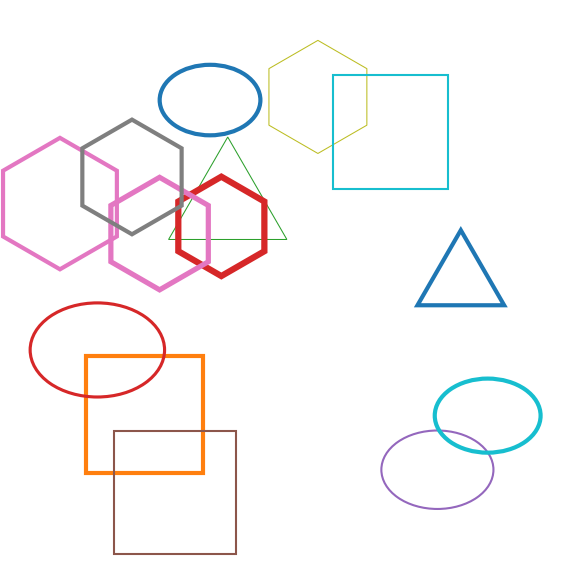[{"shape": "triangle", "thickness": 2, "radius": 0.43, "center": [0.798, 0.514]}, {"shape": "oval", "thickness": 2, "radius": 0.44, "center": [0.364, 0.826]}, {"shape": "square", "thickness": 2, "radius": 0.51, "center": [0.25, 0.281]}, {"shape": "triangle", "thickness": 0.5, "radius": 0.59, "center": [0.394, 0.644]}, {"shape": "oval", "thickness": 1.5, "radius": 0.58, "center": [0.169, 0.393]}, {"shape": "hexagon", "thickness": 3, "radius": 0.43, "center": [0.383, 0.607]}, {"shape": "oval", "thickness": 1, "radius": 0.49, "center": [0.757, 0.186]}, {"shape": "square", "thickness": 1, "radius": 0.53, "center": [0.303, 0.147]}, {"shape": "hexagon", "thickness": 2, "radius": 0.57, "center": [0.104, 0.647]}, {"shape": "hexagon", "thickness": 2.5, "radius": 0.49, "center": [0.276, 0.595]}, {"shape": "hexagon", "thickness": 2, "radius": 0.5, "center": [0.229, 0.693]}, {"shape": "hexagon", "thickness": 0.5, "radius": 0.49, "center": [0.55, 0.831]}, {"shape": "square", "thickness": 1, "radius": 0.49, "center": [0.676, 0.771]}, {"shape": "oval", "thickness": 2, "radius": 0.46, "center": [0.844, 0.279]}]